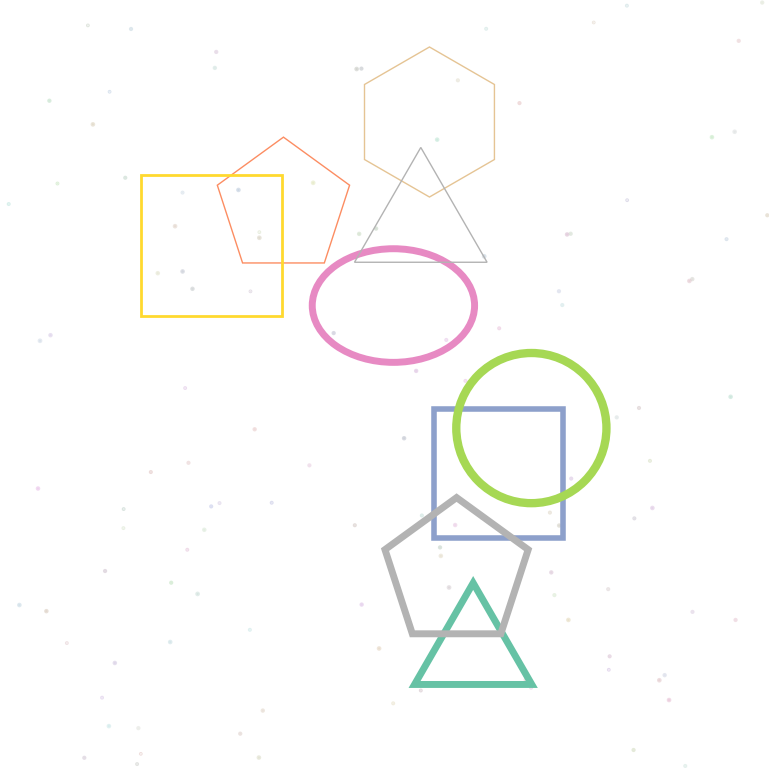[{"shape": "triangle", "thickness": 2.5, "radius": 0.44, "center": [0.615, 0.155]}, {"shape": "pentagon", "thickness": 0.5, "radius": 0.45, "center": [0.368, 0.732]}, {"shape": "square", "thickness": 2, "radius": 0.42, "center": [0.647, 0.385]}, {"shape": "oval", "thickness": 2.5, "radius": 0.53, "center": [0.511, 0.603]}, {"shape": "circle", "thickness": 3, "radius": 0.49, "center": [0.69, 0.444]}, {"shape": "square", "thickness": 1, "radius": 0.46, "center": [0.275, 0.681]}, {"shape": "hexagon", "thickness": 0.5, "radius": 0.49, "center": [0.558, 0.842]}, {"shape": "pentagon", "thickness": 2.5, "radius": 0.49, "center": [0.593, 0.256]}, {"shape": "triangle", "thickness": 0.5, "radius": 0.5, "center": [0.546, 0.709]}]